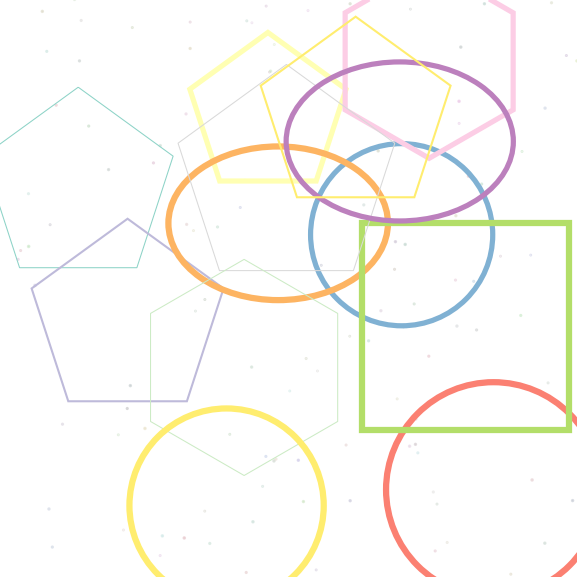[{"shape": "pentagon", "thickness": 0.5, "radius": 0.86, "center": [0.135, 0.675]}, {"shape": "pentagon", "thickness": 2.5, "radius": 0.71, "center": [0.464, 0.801]}, {"shape": "pentagon", "thickness": 1, "radius": 0.87, "center": [0.221, 0.446]}, {"shape": "circle", "thickness": 3, "radius": 0.93, "center": [0.855, 0.151]}, {"shape": "circle", "thickness": 2.5, "radius": 0.79, "center": [0.695, 0.593]}, {"shape": "oval", "thickness": 3, "radius": 0.95, "center": [0.482, 0.613]}, {"shape": "square", "thickness": 3, "radius": 0.9, "center": [0.805, 0.433]}, {"shape": "hexagon", "thickness": 2.5, "radius": 0.84, "center": [0.743, 0.893]}, {"shape": "pentagon", "thickness": 0.5, "radius": 0.99, "center": [0.496, 0.69]}, {"shape": "oval", "thickness": 2.5, "radius": 0.98, "center": [0.692, 0.754]}, {"shape": "hexagon", "thickness": 0.5, "radius": 0.94, "center": [0.423, 0.363]}, {"shape": "pentagon", "thickness": 1, "radius": 0.86, "center": [0.616, 0.797]}, {"shape": "circle", "thickness": 3, "radius": 0.84, "center": [0.392, 0.124]}]